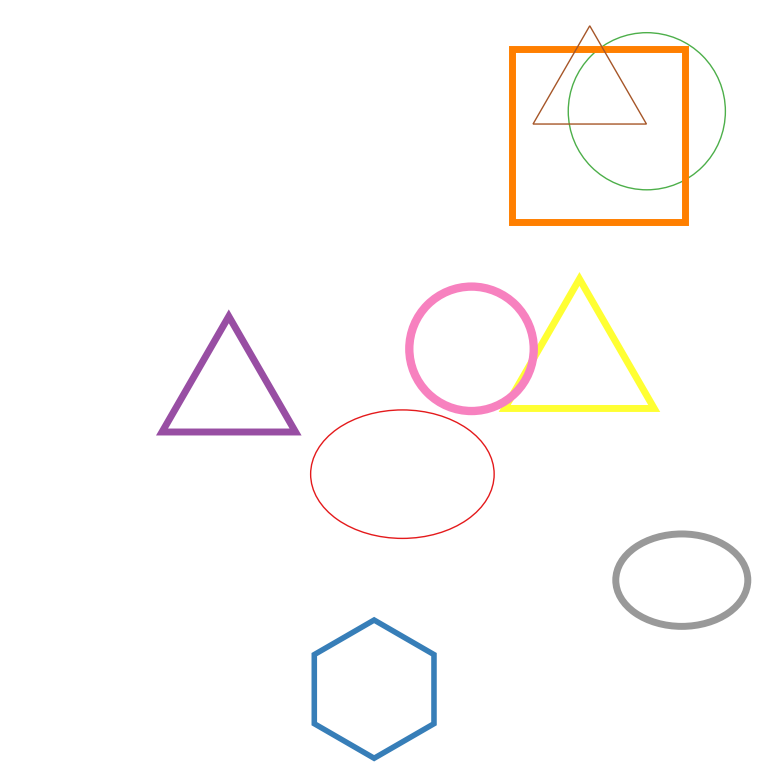[{"shape": "oval", "thickness": 0.5, "radius": 0.6, "center": [0.523, 0.384]}, {"shape": "hexagon", "thickness": 2, "radius": 0.45, "center": [0.486, 0.105]}, {"shape": "circle", "thickness": 0.5, "radius": 0.51, "center": [0.84, 0.856]}, {"shape": "triangle", "thickness": 2.5, "radius": 0.5, "center": [0.297, 0.489]}, {"shape": "square", "thickness": 2.5, "radius": 0.56, "center": [0.777, 0.824]}, {"shape": "triangle", "thickness": 2.5, "radius": 0.56, "center": [0.753, 0.526]}, {"shape": "triangle", "thickness": 0.5, "radius": 0.43, "center": [0.766, 0.881]}, {"shape": "circle", "thickness": 3, "radius": 0.4, "center": [0.612, 0.547]}, {"shape": "oval", "thickness": 2.5, "radius": 0.43, "center": [0.885, 0.247]}]